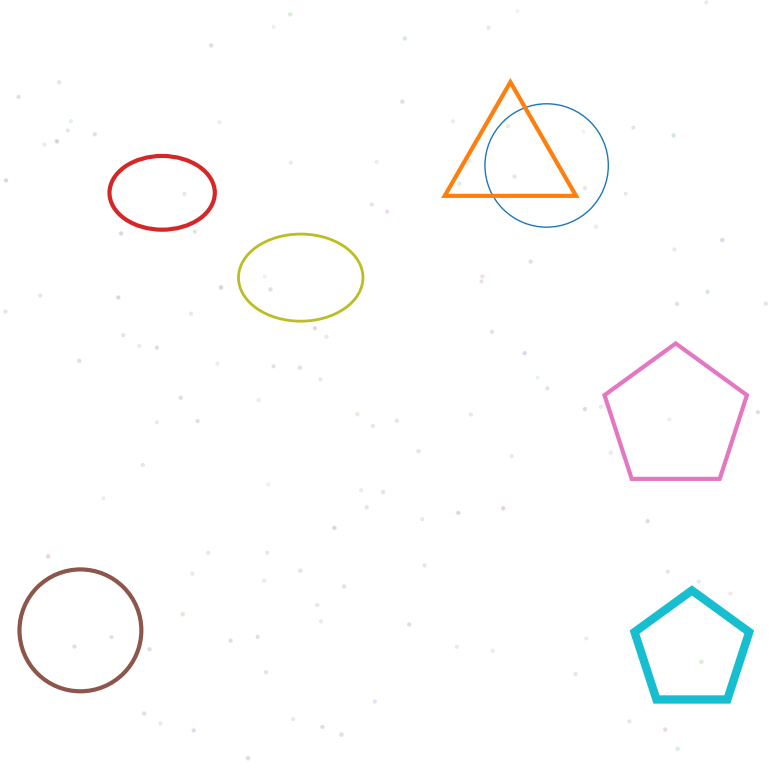[{"shape": "circle", "thickness": 0.5, "radius": 0.4, "center": [0.71, 0.785]}, {"shape": "triangle", "thickness": 1.5, "radius": 0.49, "center": [0.663, 0.795]}, {"shape": "oval", "thickness": 1.5, "radius": 0.34, "center": [0.211, 0.75]}, {"shape": "circle", "thickness": 1.5, "radius": 0.4, "center": [0.104, 0.181]}, {"shape": "pentagon", "thickness": 1.5, "radius": 0.49, "center": [0.878, 0.457]}, {"shape": "oval", "thickness": 1, "radius": 0.4, "center": [0.391, 0.639]}, {"shape": "pentagon", "thickness": 3, "radius": 0.39, "center": [0.899, 0.155]}]